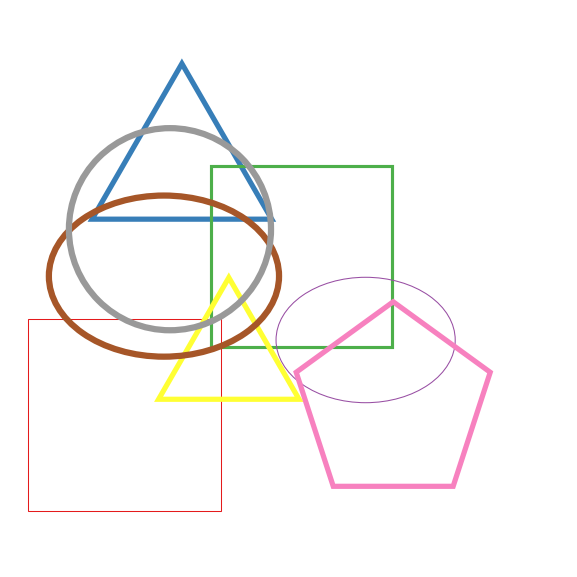[{"shape": "square", "thickness": 0.5, "radius": 0.83, "center": [0.216, 0.28]}, {"shape": "triangle", "thickness": 2.5, "radius": 0.9, "center": [0.315, 0.709]}, {"shape": "square", "thickness": 1.5, "radius": 0.78, "center": [0.522, 0.555]}, {"shape": "oval", "thickness": 0.5, "radius": 0.78, "center": [0.633, 0.41]}, {"shape": "triangle", "thickness": 2.5, "radius": 0.7, "center": [0.396, 0.378]}, {"shape": "oval", "thickness": 3, "radius": 1.0, "center": [0.284, 0.521]}, {"shape": "pentagon", "thickness": 2.5, "radius": 0.88, "center": [0.681, 0.3]}, {"shape": "circle", "thickness": 3, "radius": 0.87, "center": [0.294, 0.602]}]